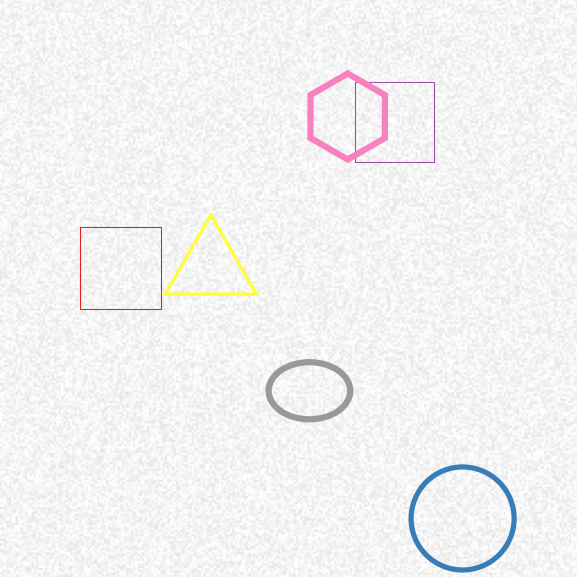[{"shape": "square", "thickness": 0.5, "radius": 0.35, "center": [0.209, 0.535]}, {"shape": "circle", "thickness": 2.5, "radius": 0.45, "center": [0.801, 0.101]}, {"shape": "square", "thickness": 0.5, "radius": 0.34, "center": [0.683, 0.788]}, {"shape": "triangle", "thickness": 1.5, "radius": 0.46, "center": [0.365, 0.536]}, {"shape": "hexagon", "thickness": 3, "radius": 0.37, "center": [0.602, 0.797]}, {"shape": "oval", "thickness": 3, "radius": 0.35, "center": [0.536, 0.322]}]